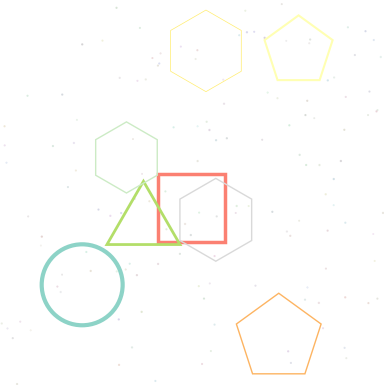[{"shape": "circle", "thickness": 3, "radius": 0.53, "center": [0.213, 0.26]}, {"shape": "pentagon", "thickness": 1.5, "radius": 0.46, "center": [0.776, 0.867]}, {"shape": "square", "thickness": 2.5, "radius": 0.44, "center": [0.498, 0.46]}, {"shape": "pentagon", "thickness": 1, "radius": 0.58, "center": [0.724, 0.123]}, {"shape": "triangle", "thickness": 2, "radius": 0.55, "center": [0.373, 0.42]}, {"shape": "hexagon", "thickness": 1, "radius": 0.54, "center": [0.561, 0.429]}, {"shape": "hexagon", "thickness": 1, "radius": 0.46, "center": [0.328, 0.591]}, {"shape": "hexagon", "thickness": 0.5, "radius": 0.53, "center": [0.535, 0.868]}]